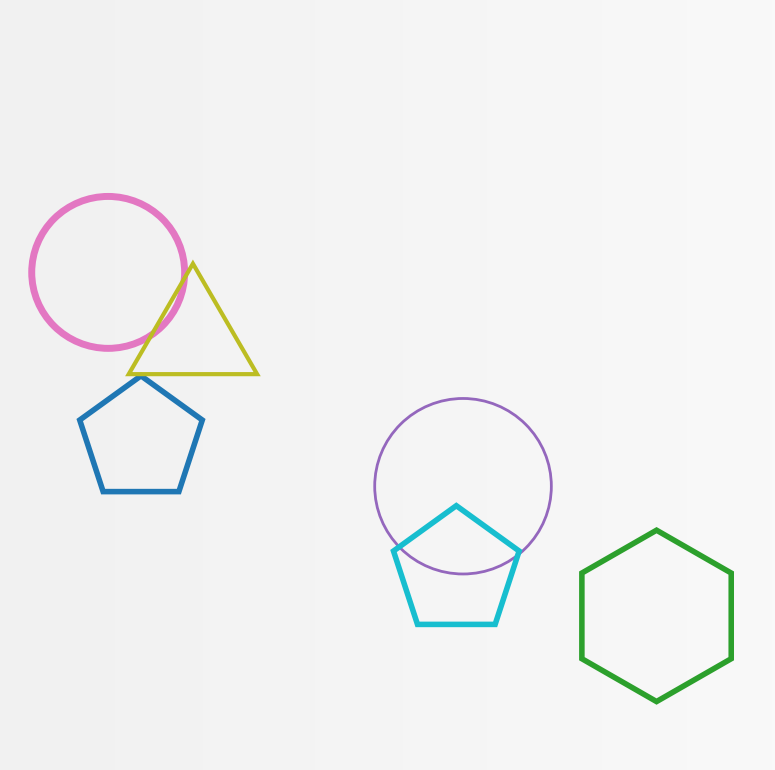[{"shape": "pentagon", "thickness": 2, "radius": 0.42, "center": [0.182, 0.429]}, {"shape": "hexagon", "thickness": 2, "radius": 0.56, "center": [0.847, 0.2]}, {"shape": "circle", "thickness": 1, "radius": 0.57, "center": [0.597, 0.369]}, {"shape": "circle", "thickness": 2.5, "radius": 0.49, "center": [0.14, 0.646]}, {"shape": "triangle", "thickness": 1.5, "radius": 0.48, "center": [0.249, 0.562]}, {"shape": "pentagon", "thickness": 2, "radius": 0.43, "center": [0.589, 0.258]}]